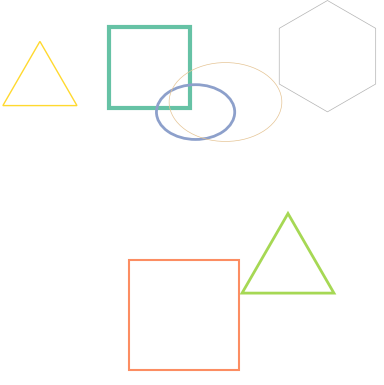[{"shape": "square", "thickness": 3, "radius": 0.52, "center": [0.389, 0.825]}, {"shape": "square", "thickness": 1.5, "radius": 0.71, "center": [0.478, 0.181]}, {"shape": "oval", "thickness": 2, "radius": 0.51, "center": [0.508, 0.709]}, {"shape": "triangle", "thickness": 2, "radius": 0.69, "center": [0.748, 0.308]}, {"shape": "triangle", "thickness": 1, "radius": 0.56, "center": [0.104, 0.781]}, {"shape": "oval", "thickness": 0.5, "radius": 0.73, "center": [0.586, 0.735]}, {"shape": "hexagon", "thickness": 0.5, "radius": 0.72, "center": [0.851, 0.854]}]